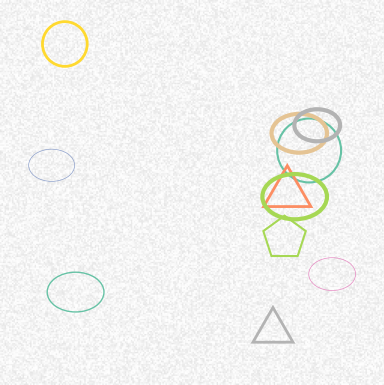[{"shape": "circle", "thickness": 1.5, "radius": 0.42, "center": [0.803, 0.609]}, {"shape": "oval", "thickness": 1, "radius": 0.37, "center": [0.196, 0.241]}, {"shape": "triangle", "thickness": 2, "radius": 0.35, "center": [0.746, 0.499]}, {"shape": "oval", "thickness": 0.5, "radius": 0.3, "center": [0.134, 0.571]}, {"shape": "oval", "thickness": 0.5, "radius": 0.3, "center": [0.863, 0.288]}, {"shape": "oval", "thickness": 3, "radius": 0.42, "center": [0.765, 0.489]}, {"shape": "pentagon", "thickness": 1.5, "radius": 0.29, "center": [0.739, 0.382]}, {"shape": "circle", "thickness": 2, "radius": 0.29, "center": [0.168, 0.886]}, {"shape": "oval", "thickness": 3, "radius": 0.36, "center": [0.777, 0.654]}, {"shape": "oval", "thickness": 3, "radius": 0.3, "center": [0.824, 0.675]}, {"shape": "triangle", "thickness": 2, "radius": 0.3, "center": [0.709, 0.141]}]